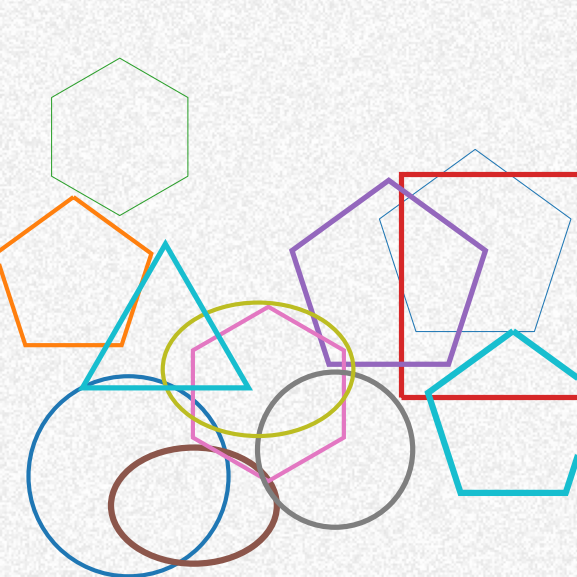[{"shape": "circle", "thickness": 2, "radius": 0.87, "center": [0.223, 0.174]}, {"shape": "pentagon", "thickness": 0.5, "radius": 0.87, "center": [0.823, 0.566]}, {"shape": "pentagon", "thickness": 2, "radius": 0.71, "center": [0.127, 0.516]}, {"shape": "hexagon", "thickness": 0.5, "radius": 0.68, "center": [0.207, 0.762]}, {"shape": "square", "thickness": 2.5, "radius": 0.97, "center": [0.887, 0.505]}, {"shape": "pentagon", "thickness": 2.5, "radius": 0.88, "center": [0.673, 0.511]}, {"shape": "oval", "thickness": 3, "radius": 0.72, "center": [0.336, 0.124]}, {"shape": "hexagon", "thickness": 2, "radius": 0.75, "center": [0.465, 0.317]}, {"shape": "circle", "thickness": 2.5, "radius": 0.67, "center": [0.58, 0.221]}, {"shape": "oval", "thickness": 2, "radius": 0.83, "center": [0.447, 0.36]}, {"shape": "pentagon", "thickness": 3, "radius": 0.77, "center": [0.889, 0.271]}, {"shape": "triangle", "thickness": 2.5, "radius": 0.83, "center": [0.286, 0.41]}]